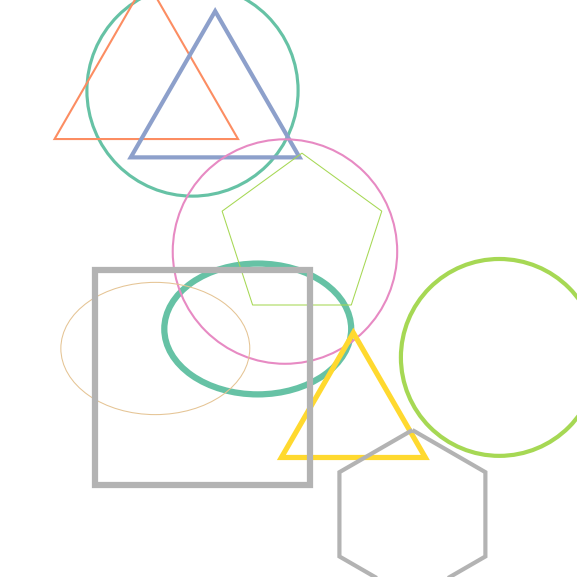[{"shape": "oval", "thickness": 3, "radius": 0.81, "center": [0.446, 0.429]}, {"shape": "circle", "thickness": 1.5, "radius": 0.91, "center": [0.333, 0.842]}, {"shape": "triangle", "thickness": 1, "radius": 0.92, "center": [0.253, 0.85]}, {"shape": "triangle", "thickness": 2, "radius": 0.84, "center": [0.373, 0.811]}, {"shape": "circle", "thickness": 1, "radius": 0.97, "center": [0.493, 0.564]}, {"shape": "pentagon", "thickness": 0.5, "radius": 0.73, "center": [0.523, 0.589]}, {"shape": "circle", "thickness": 2, "radius": 0.85, "center": [0.865, 0.38]}, {"shape": "triangle", "thickness": 2.5, "radius": 0.72, "center": [0.612, 0.279]}, {"shape": "oval", "thickness": 0.5, "radius": 0.82, "center": [0.269, 0.396]}, {"shape": "square", "thickness": 3, "radius": 0.93, "center": [0.35, 0.346]}, {"shape": "hexagon", "thickness": 2, "radius": 0.73, "center": [0.714, 0.109]}]